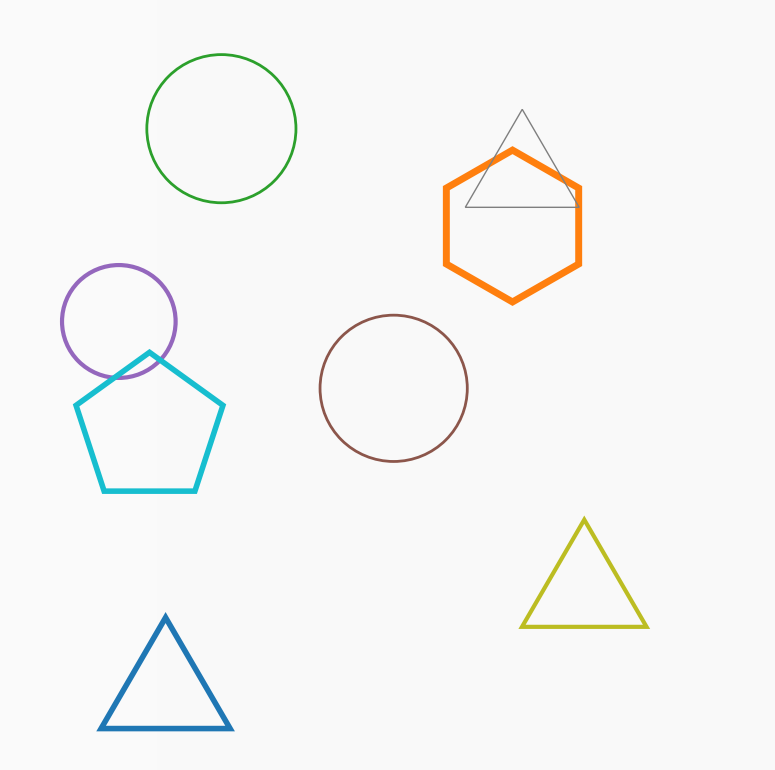[{"shape": "triangle", "thickness": 2, "radius": 0.48, "center": [0.214, 0.102]}, {"shape": "hexagon", "thickness": 2.5, "radius": 0.49, "center": [0.661, 0.706]}, {"shape": "circle", "thickness": 1, "radius": 0.48, "center": [0.286, 0.833]}, {"shape": "circle", "thickness": 1.5, "radius": 0.37, "center": [0.153, 0.582]}, {"shape": "circle", "thickness": 1, "radius": 0.48, "center": [0.508, 0.496]}, {"shape": "triangle", "thickness": 0.5, "radius": 0.42, "center": [0.674, 0.773]}, {"shape": "triangle", "thickness": 1.5, "radius": 0.46, "center": [0.754, 0.232]}, {"shape": "pentagon", "thickness": 2, "radius": 0.5, "center": [0.193, 0.443]}]